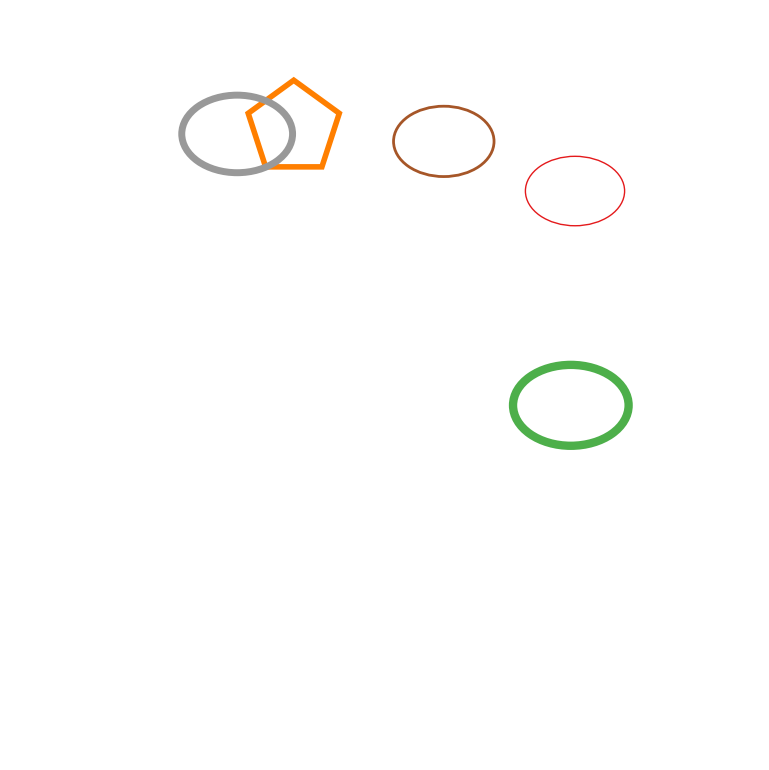[{"shape": "oval", "thickness": 0.5, "radius": 0.32, "center": [0.747, 0.752]}, {"shape": "oval", "thickness": 3, "radius": 0.38, "center": [0.741, 0.474]}, {"shape": "pentagon", "thickness": 2, "radius": 0.31, "center": [0.381, 0.834]}, {"shape": "oval", "thickness": 1, "radius": 0.33, "center": [0.576, 0.816]}, {"shape": "oval", "thickness": 2.5, "radius": 0.36, "center": [0.308, 0.826]}]